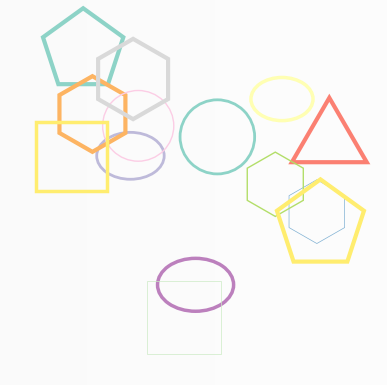[{"shape": "pentagon", "thickness": 3, "radius": 0.55, "center": [0.215, 0.87]}, {"shape": "circle", "thickness": 2, "radius": 0.48, "center": [0.561, 0.644]}, {"shape": "oval", "thickness": 2.5, "radius": 0.4, "center": [0.728, 0.743]}, {"shape": "oval", "thickness": 2, "radius": 0.44, "center": [0.337, 0.595]}, {"shape": "triangle", "thickness": 3, "radius": 0.56, "center": [0.85, 0.634]}, {"shape": "hexagon", "thickness": 0.5, "radius": 0.41, "center": [0.818, 0.45]}, {"shape": "hexagon", "thickness": 3, "radius": 0.49, "center": [0.239, 0.704]}, {"shape": "hexagon", "thickness": 1, "radius": 0.42, "center": [0.71, 0.521]}, {"shape": "circle", "thickness": 1, "radius": 0.46, "center": [0.357, 0.673]}, {"shape": "hexagon", "thickness": 3, "radius": 0.52, "center": [0.343, 0.795]}, {"shape": "oval", "thickness": 2.5, "radius": 0.49, "center": [0.505, 0.26]}, {"shape": "square", "thickness": 0.5, "radius": 0.47, "center": [0.475, 0.176]}, {"shape": "square", "thickness": 2.5, "radius": 0.45, "center": [0.185, 0.594]}, {"shape": "pentagon", "thickness": 3, "radius": 0.59, "center": [0.827, 0.416]}]